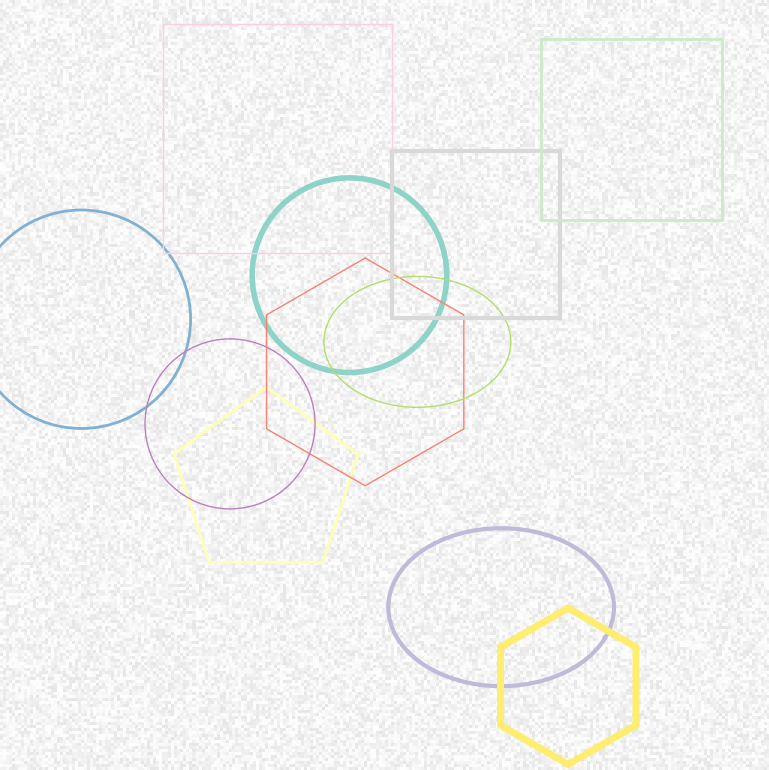[{"shape": "circle", "thickness": 2, "radius": 0.63, "center": [0.454, 0.643]}, {"shape": "pentagon", "thickness": 1, "radius": 0.63, "center": [0.346, 0.371]}, {"shape": "oval", "thickness": 1.5, "radius": 0.73, "center": [0.651, 0.211]}, {"shape": "hexagon", "thickness": 0.5, "radius": 0.74, "center": [0.474, 0.517]}, {"shape": "circle", "thickness": 1, "radius": 0.71, "center": [0.106, 0.585]}, {"shape": "oval", "thickness": 0.5, "radius": 0.61, "center": [0.542, 0.556]}, {"shape": "square", "thickness": 0.5, "radius": 0.74, "center": [0.361, 0.82]}, {"shape": "square", "thickness": 1.5, "radius": 0.54, "center": [0.618, 0.695]}, {"shape": "circle", "thickness": 0.5, "radius": 0.55, "center": [0.299, 0.449]}, {"shape": "square", "thickness": 1, "radius": 0.59, "center": [0.82, 0.832]}, {"shape": "hexagon", "thickness": 2.5, "radius": 0.51, "center": [0.738, 0.109]}]